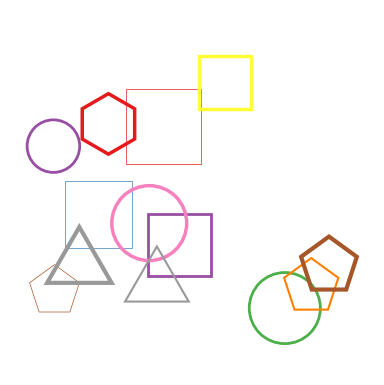[{"shape": "hexagon", "thickness": 2.5, "radius": 0.39, "center": [0.282, 0.678]}, {"shape": "square", "thickness": 0.5, "radius": 0.49, "center": [0.424, 0.671]}, {"shape": "square", "thickness": 0.5, "radius": 0.43, "center": [0.256, 0.444]}, {"shape": "circle", "thickness": 2, "radius": 0.46, "center": [0.74, 0.2]}, {"shape": "circle", "thickness": 2, "radius": 0.34, "center": [0.139, 0.62]}, {"shape": "square", "thickness": 2, "radius": 0.4, "center": [0.466, 0.364]}, {"shape": "pentagon", "thickness": 1.5, "radius": 0.37, "center": [0.808, 0.256]}, {"shape": "square", "thickness": 2.5, "radius": 0.34, "center": [0.585, 0.786]}, {"shape": "pentagon", "thickness": 0.5, "radius": 0.34, "center": [0.142, 0.245]}, {"shape": "pentagon", "thickness": 3, "radius": 0.38, "center": [0.854, 0.309]}, {"shape": "circle", "thickness": 2.5, "radius": 0.49, "center": [0.388, 0.421]}, {"shape": "triangle", "thickness": 3, "radius": 0.48, "center": [0.206, 0.314]}, {"shape": "triangle", "thickness": 1.5, "radius": 0.48, "center": [0.408, 0.264]}]